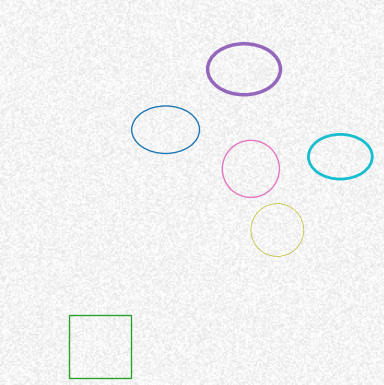[{"shape": "oval", "thickness": 1, "radius": 0.44, "center": [0.43, 0.663]}, {"shape": "square", "thickness": 1, "radius": 0.4, "center": [0.26, 0.1]}, {"shape": "oval", "thickness": 2.5, "radius": 0.47, "center": [0.634, 0.82]}, {"shape": "circle", "thickness": 1, "radius": 0.37, "center": [0.652, 0.561]}, {"shape": "circle", "thickness": 0.5, "radius": 0.34, "center": [0.72, 0.403]}, {"shape": "oval", "thickness": 2, "radius": 0.41, "center": [0.884, 0.593]}]